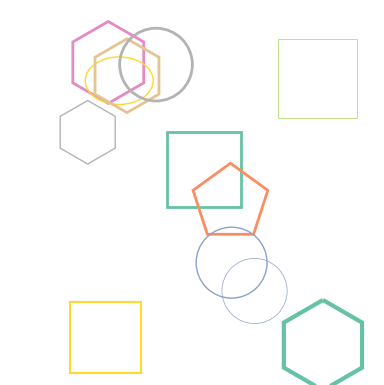[{"shape": "hexagon", "thickness": 3, "radius": 0.59, "center": [0.839, 0.104]}, {"shape": "square", "thickness": 2, "radius": 0.48, "center": [0.53, 0.559]}, {"shape": "pentagon", "thickness": 2, "radius": 0.51, "center": [0.599, 0.474]}, {"shape": "circle", "thickness": 1, "radius": 0.46, "center": [0.602, 0.318]}, {"shape": "circle", "thickness": 0.5, "radius": 0.42, "center": [0.661, 0.244]}, {"shape": "hexagon", "thickness": 2, "radius": 0.53, "center": [0.281, 0.838]}, {"shape": "square", "thickness": 0.5, "radius": 0.51, "center": [0.825, 0.795]}, {"shape": "square", "thickness": 1.5, "radius": 0.46, "center": [0.274, 0.122]}, {"shape": "oval", "thickness": 1, "radius": 0.44, "center": [0.31, 0.79]}, {"shape": "hexagon", "thickness": 2, "radius": 0.48, "center": [0.33, 0.803]}, {"shape": "circle", "thickness": 2, "radius": 0.47, "center": [0.405, 0.832]}, {"shape": "hexagon", "thickness": 1, "radius": 0.41, "center": [0.228, 0.656]}]